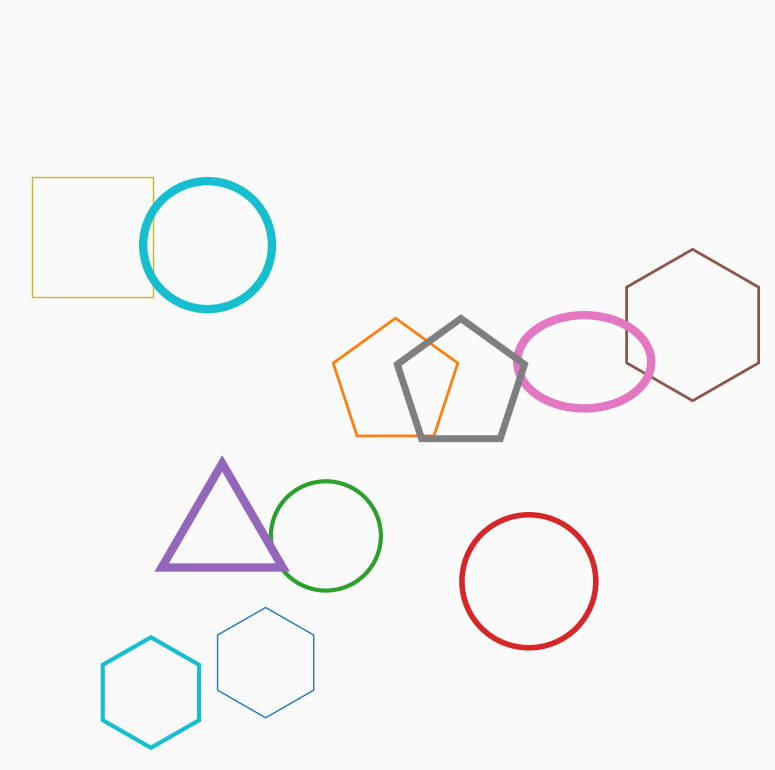[{"shape": "hexagon", "thickness": 0.5, "radius": 0.36, "center": [0.343, 0.139]}, {"shape": "pentagon", "thickness": 1, "radius": 0.42, "center": [0.51, 0.502]}, {"shape": "circle", "thickness": 1.5, "radius": 0.35, "center": [0.421, 0.304]}, {"shape": "circle", "thickness": 2, "radius": 0.43, "center": [0.682, 0.245]}, {"shape": "triangle", "thickness": 3, "radius": 0.45, "center": [0.287, 0.308]}, {"shape": "hexagon", "thickness": 1, "radius": 0.49, "center": [0.894, 0.578]}, {"shape": "oval", "thickness": 3, "radius": 0.43, "center": [0.754, 0.53]}, {"shape": "pentagon", "thickness": 2.5, "radius": 0.43, "center": [0.595, 0.5]}, {"shape": "square", "thickness": 0.5, "radius": 0.39, "center": [0.119, 0.692]}, {"shape": "hexagon", "thickness": 1.5, "radius": 0.36, "center": [0.195, 0.101]}, {"shape": "circle", "thickness": 3, "radius": 0.42, "center": [0.268, 0.682]}]